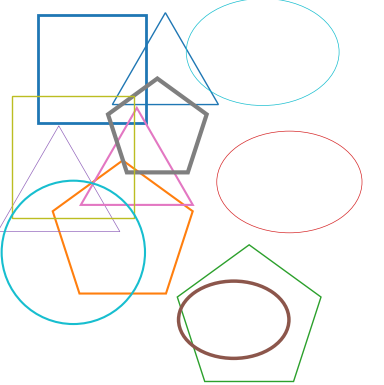[{"shape": "square", "thickness": 2, "radius": 0.7, "center": [0.239, 0.822]}, {"shape": "triangle", "thickness": 1, "radius": 0.8, "center": [0.43, 0.808]}, {"shape": "pentagon", "thickness": 1.5, "radius": 0.96, "center": [0.319, 0.392]}, {"shape": "pentagon", "thickness": 1, "radius": 0.98, "center": [0.647, 0.168]}, {"shape": "oval", "thickness": 0.5, "radius": 0.94, "center": [0.752, 0.527]}, {"shape": "triangle", "thickness": 0.5, "radius": 0.92, "center": [0.153, 0.49]}, {"shape": "oval", "thickness": 2.5, "radius": 0.72, "center": [0.607, 0.169]}, {"shape": "triangle", "thickness": 1.5, "radius": 0.84, "center": [0.355, 0.552]}, {"shape": "pentagon", "thickness": 3, "radius": 0.67, "center": [0.409, 0.661]}, {"shape": "square", "thickness": 1, "radius": 0.79, "center": [0.191, 0.593]}, {"shape": "oval", "thickness": 0.5, "radius": 0.99, "center": [0.682, 0.865]}, {"shape": "circle", "thickness": 1.5, "radius": 0.93, "center": [0.19, 0.345]}]